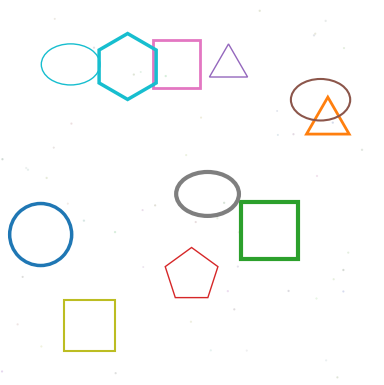[{"shape": "circle", "thickness": 2.5, "radius": 0.4, "center": [0.106, 0.391]}, {"shape": "triangle", "thickness": 2, "radius": 0.32, "center": [0.852, 0.684]}, {"shape": "square", "thickness": 3, "radius": 0.37, "center": [0.7, 0.401]}, {"shape": "pentagon", "thickness": 1, "radius": 0.36, "center": [0.498, 0.285]}, {"shape": "triangle", "thickness": 1, "radius": 0.29, "center": [0.594, 0.829]}, {"shape": "oval", "thickness": 1.5, "radius": 0.39, "center": [0.833, 0.741]}, {"shape": "square", "thickness": 2, "radius": 0.31, "center": [0.459, 0.833]}, {"shape": "oval", "thickness": 3, "radius": 0.41, "center": [0.539, 0.496]}, {"shape": "square", "thickness": 1.5, "radius": 0.34, "center": [0.232, 0.154]}, {"shape": "oval", "thickness": 1, "radius": 0.38, "center": [0.183, 0.833]}, {"shape": "hexagon", "thickness": 2.5, "radius": 0.43, "center": [0.332, 0.827]}]